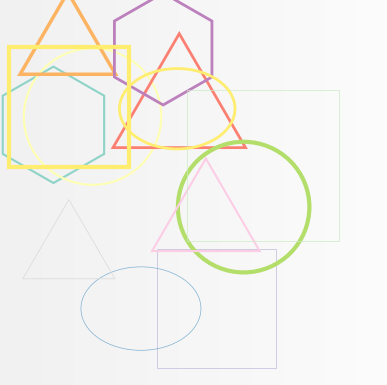[{"shape": "hexagon", "thickness": 1.5, "radius": 0.76, "center": [0.138, 0.676]}, {"shape": "circle", "thickness": 1.5, "radius": 0.89, "center": [0.239, 0.697]}, {"shape": "square", "thickness": 0.5, "radius": 0.77, "center": [0.559, 0.199]}, {"shape": "triangle", "thickness": 2, "radius": 0.99, "center": [0.463, 0.715]}, {"shape": "oval", "thickness": 0.5, "radius": 0.77, "center": [0.364, 0.198]}, {"shape": "triangle", "thickness": 2.5, "radius": 0.71, "center": [0.175, 0.878]}, {"shape": "circle", "thickness": 3, "radius": 0.85, "center": [0.629, 0.462]}, {"shape": "triangle", "thickness": 1.5, "radius": 0.8, "center": [0.531, 0.428]}, {"shape": "triangle", "thickness": 0.5, "radius": 0.69, "center": [0.178, 0.345]}, {"shape": "hexagon", "thickness": 2, "radius": 0.73, "center": [0.421, 0.873]}, {"shape": "square", "thickness": 0.5, "radius": 0.98, "center": [0.679, 0.569]}, {"shape": "oval", "thickness": 2, "radius": 0.75, "center": [0.457, 0.718]}, {"shape": "square", "thickness": 3, "radius": 0.78, "center": [0.178, 0.722]}]